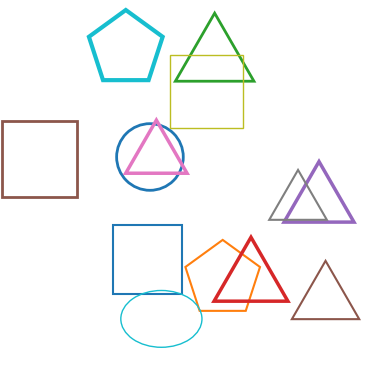[{"shape": "square", "thickness": 1.5, "radius": 0.45, "center": [0.384, 0.326]}, {"shape": "circle", "thickness": 2, "radius": 0.43, "center": [0.389, 0.592]}, {"shape": "pentagon", "thickness": 1.5, "radius": 0.51, "center": [0.578, 0.275]}, {"shape": "triangle", "thickness": 2, "radius": 0.59, "center": [0.558, 0.848]}, {"shape": "triangle", "thickness": 2.5, "radius": 0.55, "center": [0.652, 0.273]}, {"shape": "triangle", "thickness": 2.5, "radius": 0.52, "center": [0.829, 0.476]}, {"shape": "triangle", "thickness": 1.5, "radius": 0.5, "center": [0.846, 0.222]}, {"shape": "square", "thickness": 2, "radius": 0.49, "center": [0.103, 0.586]}, {"shape": "triangle", "thickness": 2.5, "radius": 0.46, "center": [0.406, 0.596]}, {"shape": "triangle", "thickness": 1.5, "radius": 0.43, "center": [0.774, 0.472]}, {"shape": "square", "thickness": 1, "radius": 0.47, "center": [0.537, 0.762]}, {"shape": "oval", "thickness": 1, "radius": 0.53, "center": [0.419, 0.172]}, {"shape": "pentagon", "thickness": 3, "radius": 0.5, "center": [0.327, 0.873]}]